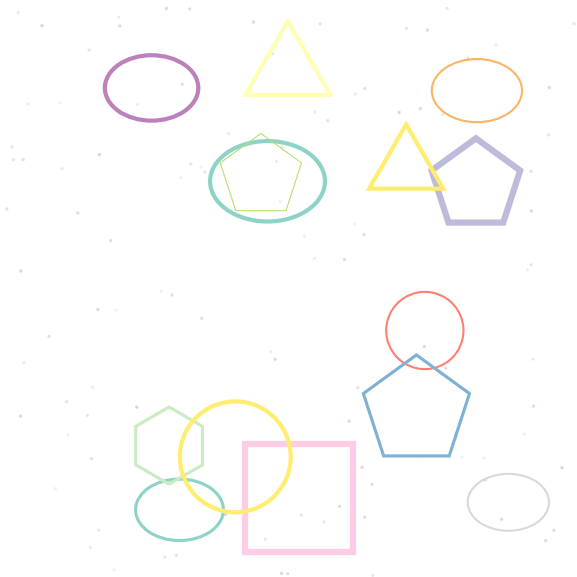[{"shape": "oval", "thickness": 1.5, "radius": 0.38, "center": [0.311, 0.116]}, {"shape": "oval", "thickness": 2, "radius": 0.5, "center": [0.463, 0.685]}, {"shape": "triangle", "thickness": 2, "radius": 0.43, "center": [0.498, 0.877]}, {"shape": "pentagon", "thickness": 3, "radius": 0.4, "center": [0.824, 0.679]}, {"shape": "circle", "thickness": 1, "radius": 0.33, "center": [0.736, 0.427]}, {"shape": "pentagon", "thickness": 1.5, "radius": 0.48, "center": [0.721, 0.288]}, {"shape": "oval", "thickness": 1, "radius": 0.39, "center": [0.826, 0.842]}, {"shape": "pentagon", "thickness": 0.5, "radius": 0.37, "center": [0.452, 0.694]}, {"shape": "square", "thickness": 3, "radius": 0.47, "center": [0.518, 0.137]}, {"shape": "oval", "thickness": 1, "radius": 0.35, "center": [0.88, 0.129]}, {"shape": "oval", "thickness": 2, "radius": 0.4, "center": [0.262, 0.847]}, {"shape": "hexagon", "thickness": 1.5, "radius": 0.33, "center": [0.293, 0.228]}, {"shape": "circle", "thickness": 2, "radius": 0.48, "center": [0.407, 0.208]}, {"shape": "triangle", "thickness": 2, "radius": 0.37, "center": [0.703, 0.709]}]